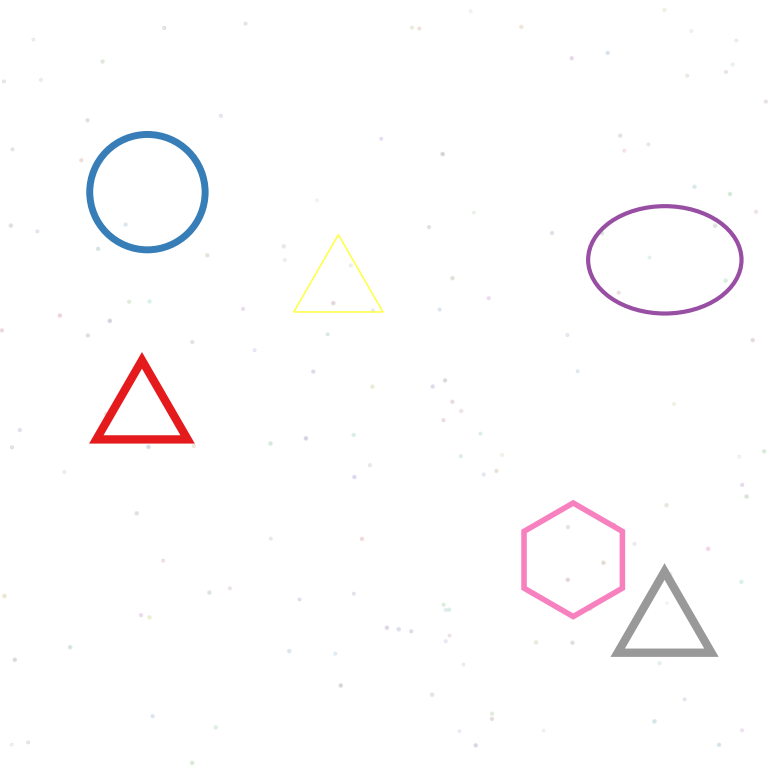[{"shape": "triangle", "thickness": 3, "radius": 0.34, "center": [0.184, 0.464]}, {"shape": "circle", "thickness": 2.5, "radius": 0.37, "center": [0.191, 0.75]}, {"shape": "oval", "thickness": 1.5, "radius": 0.5, "center": [0.863, 0.663]}, {"shape": "triangle", "thickness": 0.5, "radius": 0.33, "center": [0.439, 0.628]}, {"shape": "hexagon", "thickness": 2, "radius": 0.37, "center": [0.744, 0.273]}, {"shape": "triangle", "thickness": 3, "radius": 0.35, "center": [0.863, 0.187]}]